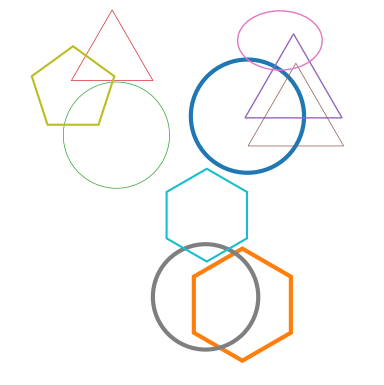[{"shape": "circle", "thickness": 3, "radius": 0.74, "center": [0.643, 0.698]}, {"shape": "hexagon", "thickness": 3, "radius": 0.73, "center": [0.629, 0.209]}, {"shape": "circle", "thickness": 0.5, "radius": 0.69, "center": [0.302, 0.649]}, {"shape": "triangle", "thickness": 0.5, "radius": 0.61, "center": [0.291, 0.852]}, {"shape": "triangle", "thickness": 1, "radius": 0.73, "center": [0.762, 0.767]}, {"shape": "triangle", "thickness": 0.5, "radius": 0.72, "center": [0.768, 0.692]}, {"shape": "oval", "thickness": 1, "radius": 0.55, "center": [0.727, 0.895]}, {"shape": "circle", "thickness": 3, "radius": 0.68, "center": [0.534, 0.229]}, {"shape": "pentagon", "thickness": 1.5, "radius": 0.56, "center": [0.19, 0.767]}, {"shape": "hexagon", "thickness": 1.5, "radius": 0.6, "center": [0.537, 0.441]}]